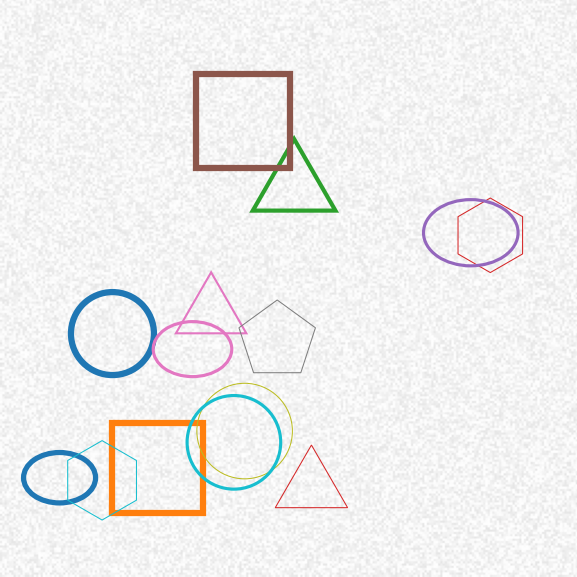[{"shape": "oval", "thickness": 2.5, "radius": 0.31, "center": [0.103, 0.172]}, {"shape": "circle", "thickness": 3, "radius": 0.36, "center": [0.195, 0.422]}, {"shape": "square", "thickness": 3, "radius": 0.39, "center": [0.273, 0.188]}, {"shape": "triangle", "thickness": 2, "radius": 0.41, "center": [0.509, 0.676]}, {"shape": "hexagon", "thickness": 0.5, "radius": 0.32, "center": [0.849, 0.592]}, {"shape": "triangle", "thickness": 0.5, "radius": 0.36, "center": [0.539, 0.156]}, {"shape": "oval", "thickness": 1.5, "radius": 0.41, "center": [0.815, 0.596]}, {"shape": "square", "thickness": 3, "radius": 0.41, "center": [0.421, 0.79]}, {"shape": "oval", "thickness": 1.5, "radius": 0.34, "center": [0.333, 0.395]}, {"shape": "triangle", "thickness": 1, "radius": 0.35, "center": [0.366, 0.457]}, {"shape": "pentagon", "thickness": 0.5, "radius": 0.35, "center": [0.48, 0.41]}, {"shape": "circle", "thickness": 0.5, "radius": 0.41, "center": [0.424, 0.253]}, {"shape": "circle", "thickness": 1.5, "radius": 0.41, "center": [0.405, 0.233]}, {"shape": "hexagon", "thickness": 0.5, "radius": 0.34, "center": [0.177, 0.167]}]